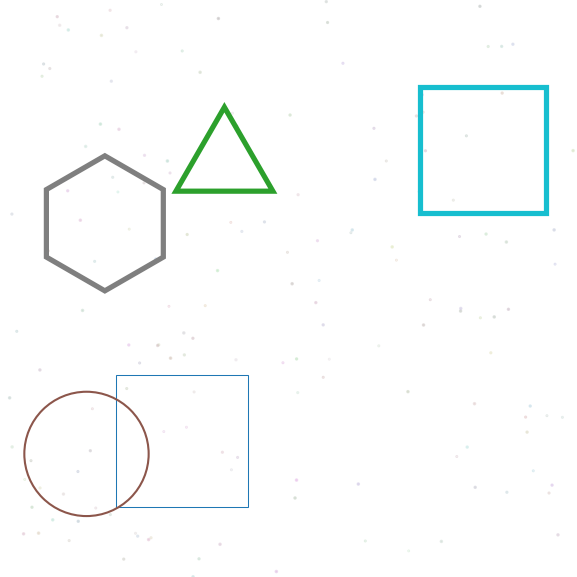[{"shape": "square", "thickness": 0.5, "radius": 0.57, "center": [0.315, 0.235]}, {"shape": "triangle", "thickness": 2.5, "radius": 0.48, "center": [0.389, 0.717]}, {"shape": "circle", "thickness": 1, "radius": 0.54, "center": [0.15, 0.213]}, {"shape": "hexagon", "thickness": 2.5, "radius": 0.58, "center": [0.182, 0.612]}, {"shape": "square", "thickness": 2.5, "radius": 0.54, "center": [0.836, 0.739]}]